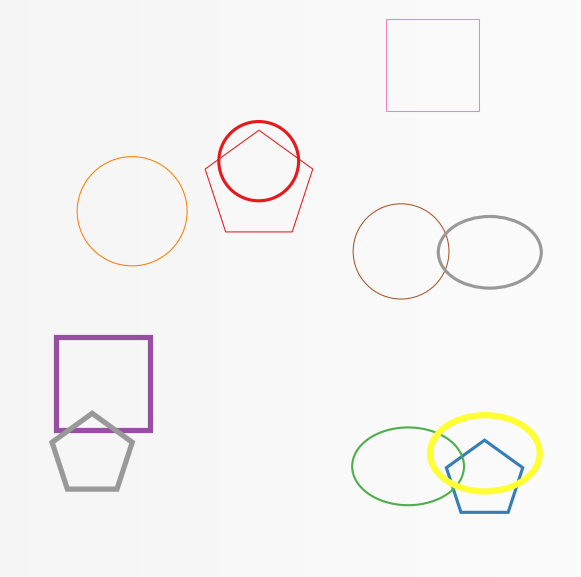[{"shape": "pentagon", "thickness": 0.5, "radius": 0.49, "center": [0.445, 0.676]}, {"shape": "circle", "thickness": 1.5, "radius": 0.34, "center": [0.445, 0.72]}, {"shape": "pentagon", "thickness": 1.5, "radius": 0.35, "center": [0.834, 0.168]}, {"shape": "oval", "thickness": 1, "radius": 0.48, "center": [0.702, 0.192]}, {"shape": "square", "thickness": 2.5, "radius": 0.4, "center": [0.177, 0.335]}, {"shape": "circle", "thickness": 0.5, "radius": 0.47, "center": [0.227, 0.633]}, {"shape": "oval", "thickness": 3, "radius": 0.47, "center": [0.834, 0.214]}, {"shape": "circle", "thickness": 0.5, "radius": 0.41, "center": [0.69, 0.564]}, {"shape": "square", "thickness": 0.5, "radius": 0.4, "center": [0.744, 0.887]}, {"shape": "pentagon", "thickness": 2.5, "radius": 0.36, "center": [0.159, 0.211]}, {"shape": "oval", "thickness": 1.5, "radius": 0.44, "center": [0.843, 0.562]}]